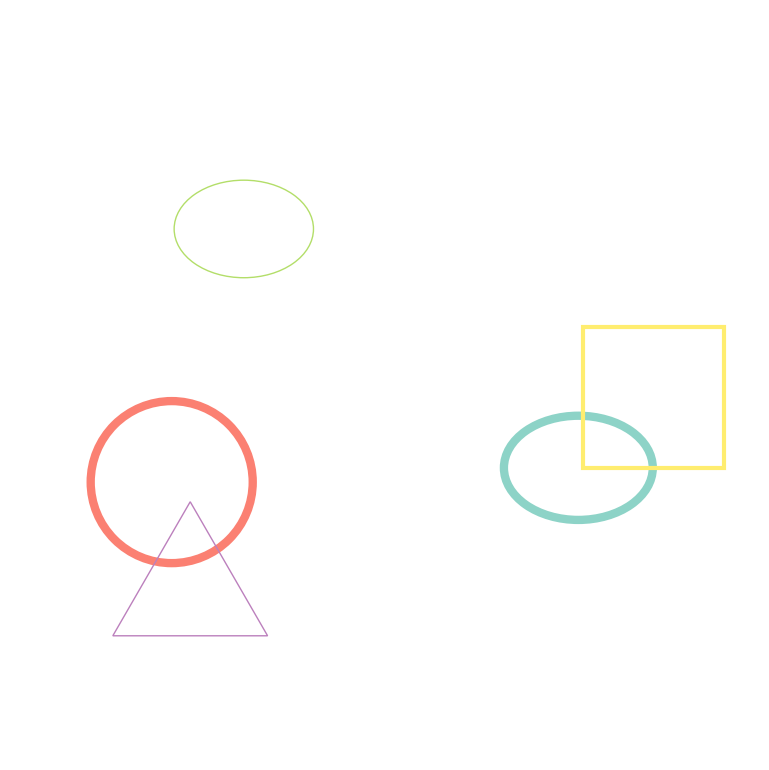[{"shape": "oval", "thickness": 3, "radius": 0.48, "center": [0.751, 0.392]}, {"shape": "circle", "thickness": 3, "radius": 0.53, "center": [0.223, 0.374]}, {"shape": "oval", "thickness": 0.5, "radius": 0.45, "center": [0.317, 0.703]}, {"shape": "triangle", "thickness": 0.5, "radius": 0.58, "center": [0.247, 0.232]}, {"shape": "square", "thickness": 1.5, "radius": 0.46, "center": [0.849, 0.483]}]